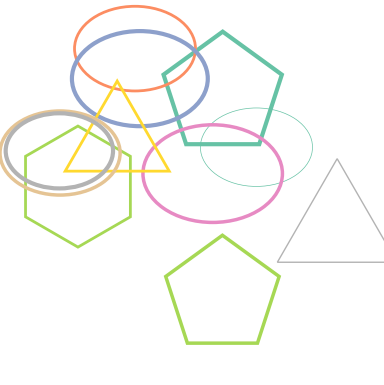[{"shape": "pentagon", "thickness": 3, "radius": 0.81, "center": [0.578, 0.756]}, {"shape": "oval", "thickness": 0.5, "radius": 0.73, "center": [0.666, 0.618]}, {"shape": "oval", "thickness": 2, "radius": 0.79, "center": [0.351, 0.874]}, {"shape": "oval", "thickness": 3, "radius": 0.88, "center": [0.363, 0.796]}, {"shape": "oval", "thickness": 2.5, "radius": 0.91, "center": [0.552, 0.549]}, {"shape": "hexagon", "thickness": 2, "radius": 0.79, "center": [0.202, 0.515]}, {"shape": "pentagon", "thickness": 2.5, "radius": 0.77, "center": [0.578, 0.234]}, {"shape": "triangle", "thickness": 2, "radius": 0.78, "center": [0.304, 0.633]}, {"shape": "oval", "thickness": 2.5, "radius": 0.78, "center": [0.156, 0.603]}, {"shape": "oval", "thickness": 3, "radius": 0.7, "center": [0.154, 0.608]}, {"shape": "triangle", "thickness": 1, "radius": 0.9, "center": [0.876, 0.409]}]